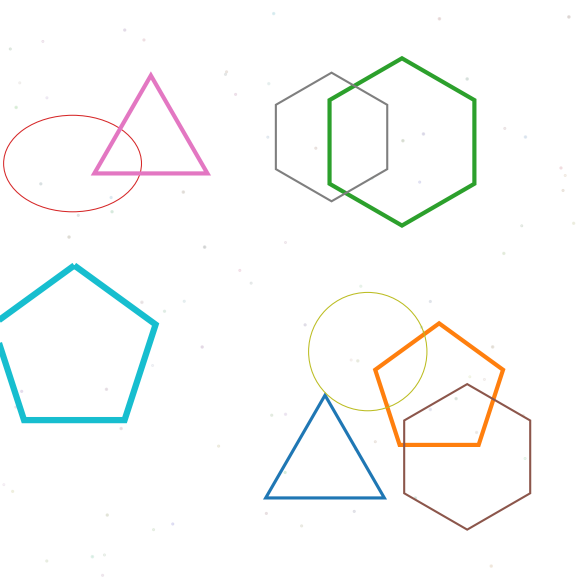[{"shape": "triangle", "thickness": 1.5, "radius": 0.59, "center": [0.563, 0.196]}, {"shape": "pentagon", "thickness": 2, "radius": 0.58, "center": [0.76, 0.323]}, {"shape": "hexagon", "thickness": 2, "radius": 0.72, "center": [0.696, 0.753]}, {"shape": "oval", "thickness": 0.5, "radius": 0.6, "center": [0.126, 0.716]}, {"shape": "hexagon", "thickness": 1, "radius": 0.63, "center": [0.809, 0.208]}, {"shape": "triangle", "thickness": 2, "radius": 0.57, "center": [0.261, 0.755]}, {"shape": "hexagon", "thickness": 1, "radius": 0.56, "center": [0.574, 0.762]}, {"shape": "circle", "thickness": 0.5, "radius": 0.51, "center": [0.637, 0.39]}, {"shape": "pentagon", "thickness": 3, "radius": 0.74, "center": [0.129, 0.391]}]